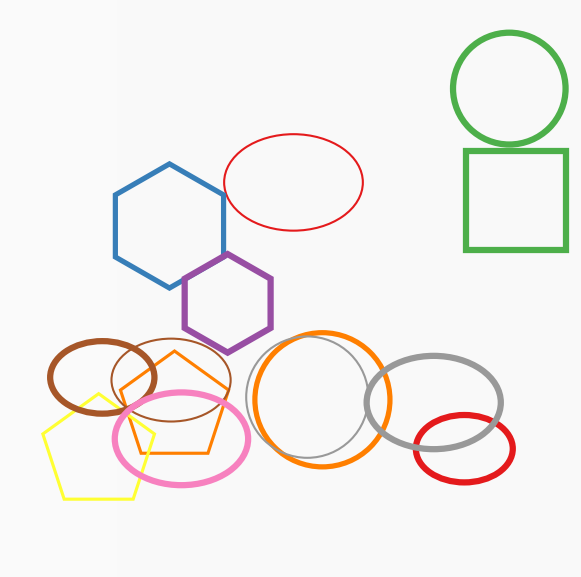[{"shape": "oval", "thickness": 1, "radius": 0.6, "center": [0.505, 0.683]}, {"shape": "oval", "thickness": 3, "radius": 0.42, "center": [0.799, 0.222]}, {"shape": "hexagon", "thickness": 2.5, "radius": 0.54, "center": [0.292, 0.608]}, {"shape": "square", "thickness": 3, "radius": 0.43, "center": [0.887, 0.651]}, {"shape": "circle", "thickness": 3, "radius": 0.48, "center": [0.876, 0.846]}, {"shape": "hexagon", "thickness": 3, "radius": 0.43, "center": [0.392, 0.474]}, {"shape": "circle", "thickness": 2.5, "radius": 0.58, "center": [0.555, 0.307]}, {"shape": "pentagon", "thickness": 1.5, "radius": 0.49, "center": [0.3, 0.293]}, {"shape": "pentagon", "thickness": 1.5, "radius": 0.5, "center": [0.17, 0.216]}, {"shape": "oval", "thickness": 3, "radius": 0.45, "center": [0.176, 0.346]}, {"shape": "oval", "thickness": 1, "radius": 0.51, "center": [0.294, 0.341]}, {"shape": "oval", "thickness": 3, "radius": 0.57, "center": [0.312, 0.239]}, {"shape": "oval", "thickness": 3, "radius": 0.58, "center": [0.746, 0.302]}, {"shape": "circle", "thickness": 1, "radius": 0.53, "center": [0.529, 0.311]}]